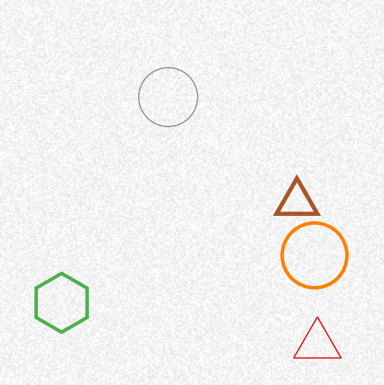[{"shape": "triangle", "thickness": 1, "radius": 0.36, "center": [0.824, 0.106]}, {"shape": "hexagon", "thickness": 2.5, "radius": 0.38, "center": [0.16, 0.214]}, {"shape": "circle", "thickness": 2.5, "radius": 0.42, "center": [0.817, 0.337]}, {"shape": "triangle", "thickness": 3, "radius": 0.31, "center": [0.771, 0.475]}, {"shape": "circle", "thickness": 1, "radius": 0.38, "center": [0.437, 0.748]}]